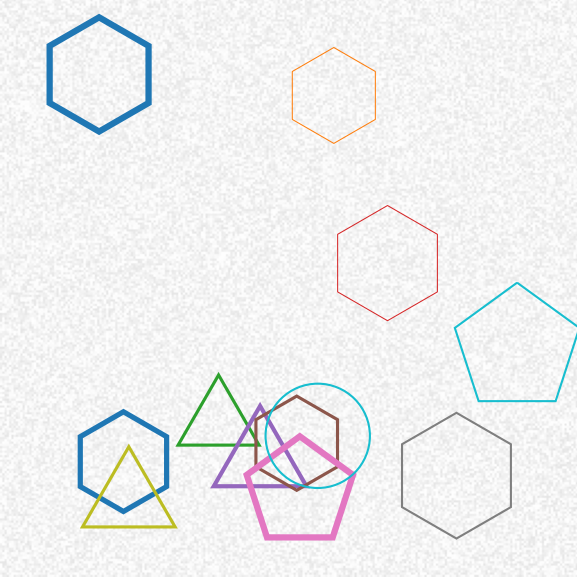[{"shape": "hexagon", "thickness": 2.5, "radius": 0.43, "center": [0.214, 0.2]}, {"shape": "hexagon", "thickness": 3, "radius": 0.49, "center": [0.172, 0.87]}, {"shape": "hexagon", "thickness": 0.5, "radius": 0.42, "center": [0.578, 0.834]}, {"shape": "triangle", "thickness": 1.5, "radius": 0.4, "center": [0.378, 0.269]}, {"shape": "hexagon", "thickness": 0.5, "radius": 0.5, "center": [0.671, 0.544]}, {"shape": "triangle", "thickness": 2, "radius": 0.46, "center": [0.45, 0.203]}, {"shape": "hexagon", "thickness": 1.5, "radius": 0.41, "center": [0.514, 0.232]}, {"shape": "pentagon", "thickness": 3, "radius": 0.48, "center": [0.519, 0.147]}, {"shape": "hexagon", "thickness": 1, "radius": 0.54, "center": [0.79, 0.175]}, {"shape": "triangle", "thickness": 1.5, "radius": 0.46, "center": [0.223, 0.133]}, {"shape": "circle", "thickness": 1, "radius": 0.45, "center": [0.55, 0.244]}, {"shape": "pentagon", "thickness": 1, "radius": 0.57, "center": [0.895, 0.396]}]